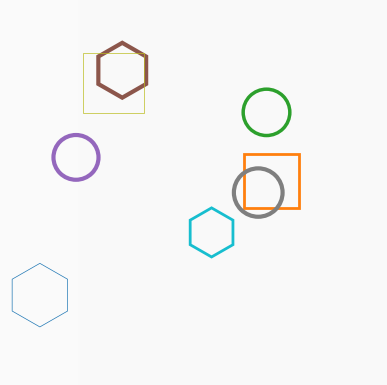[{"shape": "hexagon", "thickness": 0.5, "radius": 0.41, "center": [0.103, 0.233]}, {"shape": "square", "thickness": 2, "radius": 0.35, "center": [0.701, 0.53]}, {"shape": "circle", "thickness": 2.5, "radius": 0.3, "center": [0.688, 0.708]}, {"shape": "circle", "thickness": 3, "radius": 0.29, "center": [0.196, 0.591]}, {"shape": "hexagon", "thickness": 3, "radius": 0.36, "center": [0.316, 0.818]}, {"shape": "circle", "thickness": 3, "radius": 0.31, "center": [0.666, 0.5]}, {"shape": "square", "thickness": 0.5, "radius": 0.39, "center": [0.292, 0.784]}, {"shape": "hexagon", "thickness": 2, "radius": 0.32, "center": [0.546, 0.396]}]